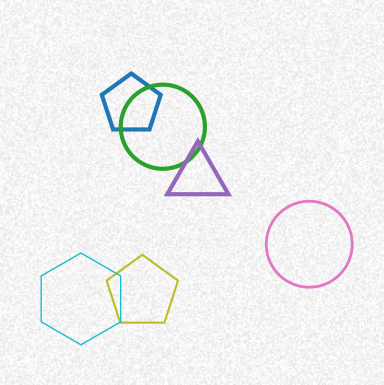[{"shape": "pentagon", "thickness": 3, "radius": 0.4, "center": [0.341, 0.729]}, {"shape": "circle", "thickness": 3, "radius": 0.55, "center": [0.423, 0.671]}, {"shape": "triangle", "thickness": 3, "radius": 0.46, "center": [0.514, 0.541]}, {"shape": "circle", "thickness": 2, "radius": 0.56, "center": [0.803, 0.366]}, {"shape": "pentagon", "thickness": 1.5, "radius": 0.49, "center": [0.37, 0.241]}, {"shape": "hexagon", "thickness": 1, "radius": 0.6, "center": [0.21, 0.224]}]